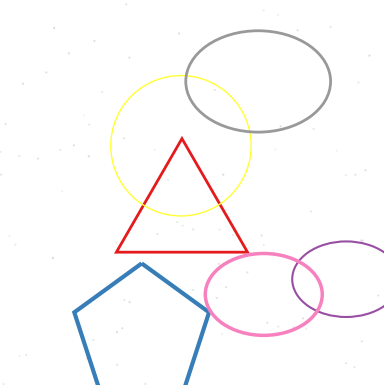[{"shape": "triangle", "thickness": 2, "radius": 0.98, "center": [0.473, 0.443]}, {"shape": "pentagon", "thickness": 3, "radius": 0.92, "center": [0.368, 0.132]}, {"shape": "oval", "thickness": 1.5, "radius": 0.7, "center": [0.899, 0.275]}, {"shape": "circle", "thickness": 1, "radius": 0.91, "center": [0.47, 0.621]}, {"shape": "oval", "thickness": 2.5, "radius": 0.76, "center": [0.685, 0.235]}, {"shape": "oval", "thickness": 2, "radius": 0.94, "center": [0.671, 0.788]}]